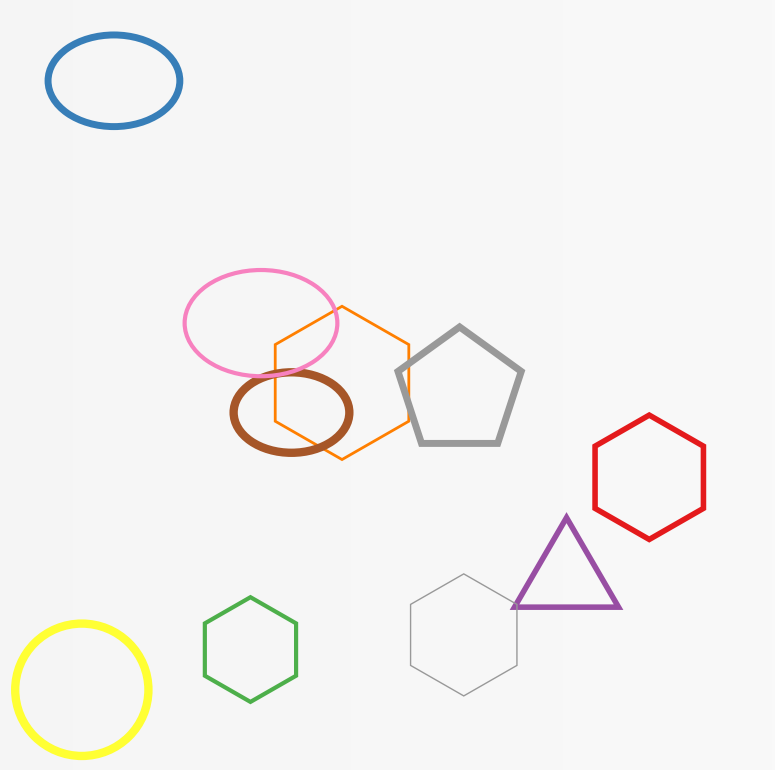[{"shape": "hexagon", "thickness": 2, "radius": 0.4, "center": [0.838, 0.38]}, {"shape": "oval", "thickness": 2.5, "radius": 0.43, "center": [0.147, 0.895]}, {"shape": "hexagon", "thickness": 1.5, "radius": 0.34, "center": [0.323, 0.156]}, {"shape": "triangle", "thickness": 2, "radius": 0.39, "center": [0.731, 0.25]}, {"shape": "hexagon", "thickness": 1, "radius": 0.5, "center": [0.441, 0.503]}, {"shape": "circle", "thickness": 3, "radius": 0.43, "center": [0.106, 0.104]}, {"shape": "oval", "thickness": 3, "radius": 0.37, "center": [0.376, 0.464]}, {"shape": "oval", "thickness": 1.5, "radius": 0.49, "center": [0.337, 0.58]}, {"shape": "hexagon", "thickness": 0.5, "radius": 0.4, "center": [0.598, 0.175]}, {"shape": "pentagon", "thickness": 2.5, "radius": 0.42, "center": [0.593, 0.492]}]